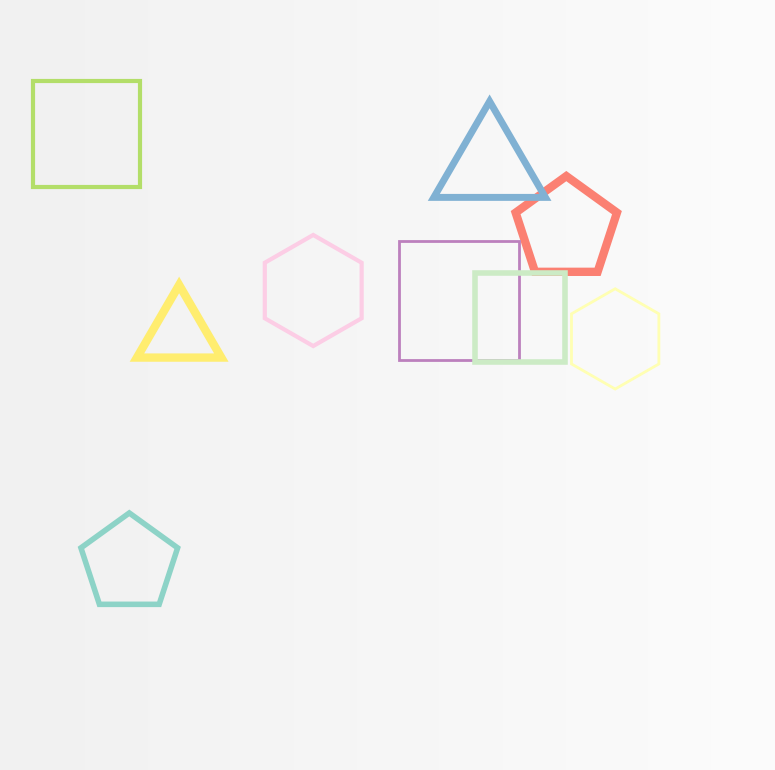[{"shape": "pentagon", "thickness": 2, "radius": 0.33, "center": [0.167, 0.268]}, {"shape": "hexagon", "thickness": 1, "radius": 0.33, "center": [0.794, 0.56]}, {"shape": "pentagon", "thickness": 3, "radius": 0.34, "center": [0.731, 0.703]}, {"shape": "triangle", "thickness": 2.5, "radius": 0.42, "center": [0.632, 0.785]}, {"shape": "square", "thickness": 1.5, "radius": 0.34, "center": [0.111, 0.826]}, {"shape": "hexagon", "thickness": 1.5, "radius": 0.36, "center": [0.404, 0.623]}, {"shape": "square", "thickness": 1, "radius": 0.39, "center": [0.593, 0.61]}, {"shape": "square", "thickness": 2, "radius": 0.29, "center": [0.671, 0.588]}, {"shape": "triangle", "thickness": 3, "radius": 0.31, "center": [0.231, 0.567]}]